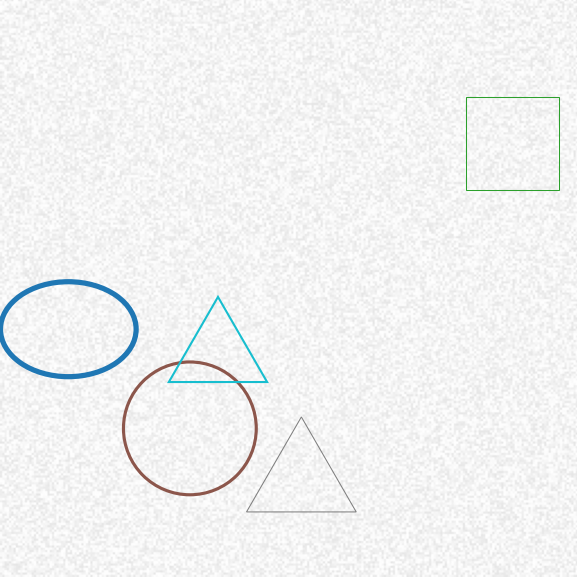[{"shape": "oval", "thickness": 2.5, "radius": 0.59, "center": [0.118, 0.429]}, {"shape": "square", "thickness": 0.5, "radius": 0.4, "center": [0.888, 0.75]}, {"shape": "circle", "thickness": 1.5, "radius": 0.57, "center": [0.329, 0.257]}, {"shape": "triangle", "thickness": 0.5, "radius": 0.55, "center": [0.522, 0.168]}, {"shape": "triangle", "thickness": 1, "radius": 0.49, "center": [0.377, 0.387]}]